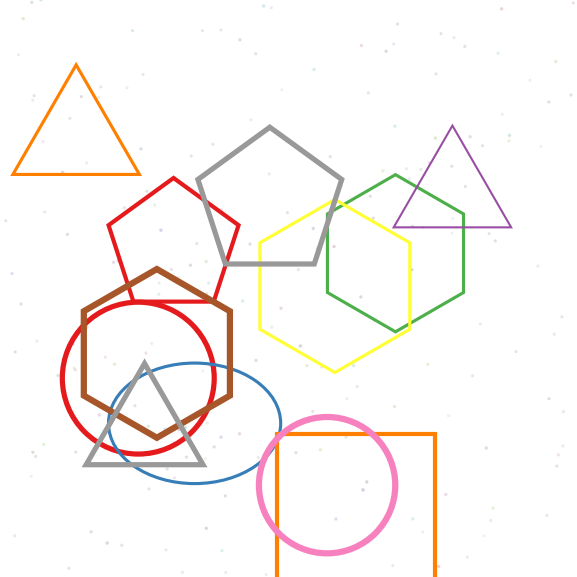[{"shape": "circle", "thickness": 2.5, "radius": 0.66, "center": [0.239, 0.344]}, {"shape": "pentagon", "thickness": 2, "radius": 0.59, "center": [0.301, 0.573]}, {"shape": "oval", "thickness": 1.5, "radius": 0.75, "center": [0.337, 0.266]}, {"shape": "hexagon", "thickness": 1.5, "radius": 0.68, "center": [0.685, 0.561]}, {"shape": "triangle", "thickness": 1, "radius": 0.59, "center": [0.783, 0.664]}, {"shape": "square", "thickness": 2, "radius": 0.68, "center": [0.616, 0.11]}, {"shape": "triangle", "thickness": 1.5, "radius": 0.63, "center": [0.132, 0.76]}, {"shape": "hexagon", "thickness": 1.5, "radius": 0.75, "center": [0.58, 0.504]}, {"shape": "hexagon", "thickness": 3, "radius": 0.73, "center": [0.272, 0.387]}, {"shape": "circle", "thickness": 3, "radius": 0.59, "center": [0.566, 0.159]}, {"shape": "triangle", "thickness": 2.5, "radius": 0.58, "center": [0.25, 0.253]}, {"shape": "pentagon", "thickness": 2.5, "radius": 0.65, "center": [0.467, 0.648]}]